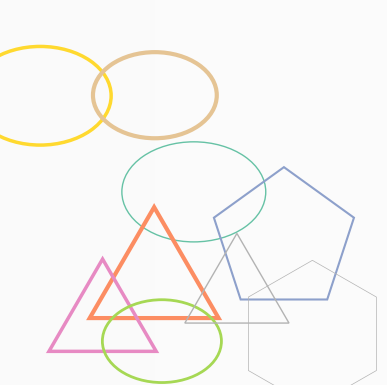[{"shape": "oval", "thickness": 1, "radius": 0.93, "center": [0.5, 0.502]}, {"shape": "triangle", "thickness": 3, "radius": 0.96, "center": [0.398, 0.27]}, {"shape": "pentagon", "thickness": 1.5, "radius": 0.95, "center": [0.733, 0.376]}, {"shape": "triangle", "thickness": 2.5, "radius": 0.8, "center": [0.265, 0.167]}, {"shape": "oval", "thickness": 2, "radius": 0.77, "center": [0.418, 0.114]}, {"shape": "oval", "thickness": 2.5, "radius": 0.91, "center": [0.104, 0.751]}, {"shape": "oval", "thickness": 3, "radius": 0.8, "center": [0.4, 0.753]}, {"shape": "hexagon", "thickness": 0.5, "radius": 0.95, "center": [0.806, 0.133]}, {"shape": "triangle", "thickness": 1, "radius": 0.78, "center": [0.611, 0.238]}]